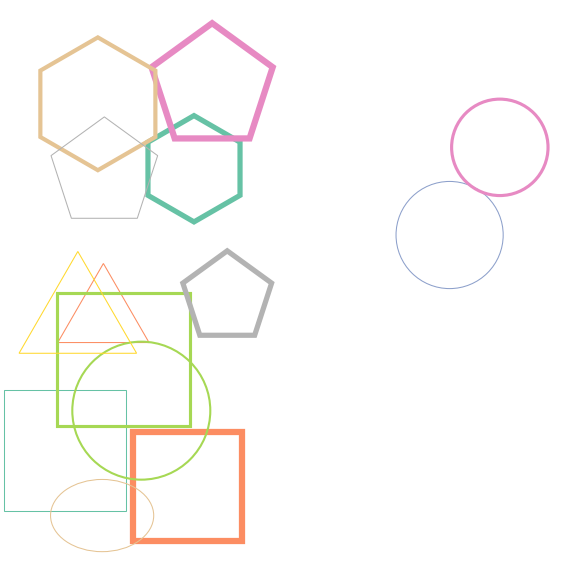[{"shape": "square", "thickness": 0.5, "radius": 0.53, "center": [0.113, 0.219]}, {"shape": "hexagon", "thickness": 2.5, "radius": 0.46, "center": [0.336, 0.707]}, {"shape": "triangle", "thickness": 0.5, "radius": 0.46, "center": [0.179, 0.452]}, {"shape": "square", "thickness": 3, "radius": 0.47, "center": [0.325, 0.157]}, {"shape": "circle", "thickness": 0.5, "radius": 0.46, "center": [0.779, 0.592]}, {"shape": "circle", "thickness": 1.5, "radius": 0.42, "center": [0.865, 0.744]}, {"shape": "pentagon", "thickness": 3, "radius": 0.55, "center": [0.367, 0.849]}, {"shape": "square", "thickness": 1.5, "radius": 0.58, "center": [0.214, 0.377]}, {"shape": "circle", "thickness": 1, "radius": 0.6, "center": [0.245, 0.288]}, {"shape": "triangle", "thickness": 0.5, "radius": 0.59, "center": [0.135, 0.446]}, {"shape": "hexagon", "thickness": 2, "radius": 0.57, "center": [0.169, 0.819]}, {"shape": "oval", "thickness": 0.5, "radius": 0.45, "center": [0.177, 0.106]}, {"shape": "pentagon", "thickness": 0.5, "radius": 0.49, "center": [0.181, 0.7]}, {"shape": "pentagon", "thickness": 2.5, "radius": 0.4, "center": [0.393, 0.484]}]